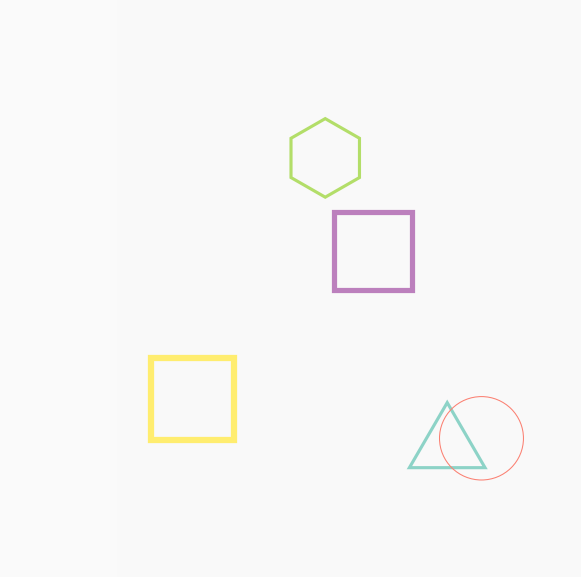[{"shape": "triangle", "thickness": 1.5, "radius": 0.38, "center": [0.769, 0.227]}, {"shape": "circle", "thickness": 0.5, "radius": 0.36, "center": [0.828, 0.24]}, {"shape": "hexagon", "thickness": 1.5, "radius": 0.34, "center": [0.56, 0.726]}, {"shape": "square", "thickness": 2.5, "radius": 0.34, "center": [0.642, 0.564]}, {"shape": "square", "thickness": 3, "radius": 0.35, "center": [0.331, 0.308]}]